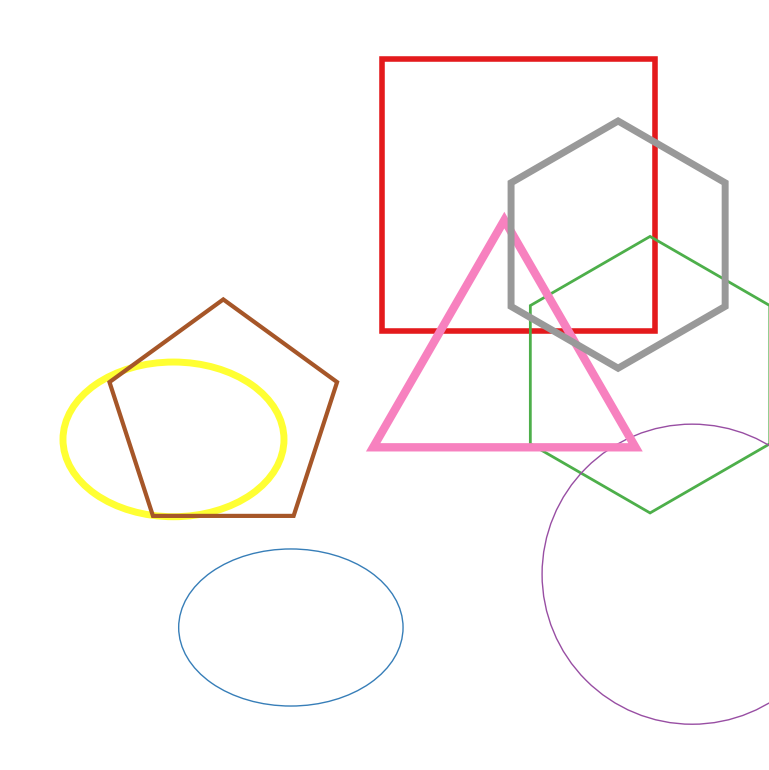[{"shape": "square", "thickness": 2, "radius": 0.88, "center": [0.674, 0.747]}, {"shape": "oval", "thickness": 0.5, "radius": 0.73, "center": [0.378, 0.185]}, {"shape": "hexagon", "thickness": 1, "radius": 0.9, "center": [0.844, 0.513]}, {"shape": "circle", "thickness": 0.5, "radius": 0.97, "center": [0.899, 0.254]}, {"shape": "oval", "thickness": 2.5, "radius": 0.72, "center": [0.225, 0.429]}, {"shape": "pentagon", "thickness": 1.5, "radius": 0.78, "center": [0.29, 0.456]}, {"shape": "triangle", "thickness": 3, "radius": 0.98, "center": [0.655, 0.517]}, {"shape": "hexagon", "thickness": 2.5, "radius": 0.8, "center": [0.803, 0.682]}]